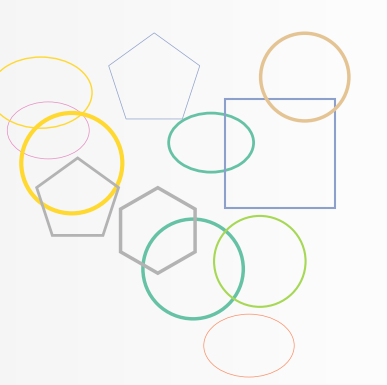[{"shape": "circle", "thickness": 2.5, "radius": 0.65, "center": [0.498, 0.301]}, {"shape": "oval", "thickness": 2, "radius": 0.55, "center": [0.545, 0.63]}, {"shape": "oval", "thickness": 0.5, "radius": 0.58, "center": [0.643, 0.102]}, {"shape": "pentagon", "thickness": 0.5, "radius": 0.62, "center": [0.398, 0.791]}, {"shape": "square", "thickness": 1.5, "radius": 0.71, "center": [0.723, 0.602]}, {"shape": "oval", "thickness": 0.5, "radius": 0.53, "center": [0.125, 0.661]}, {"shape": "circle", "thickness": 1.5, "radius": 0.59, "center": [0.67, 0.321]}, {"shape": "circle", "thickness": 3, "radius": 0.65, "center": [0.185, 0.576]}, {"shape": "oval", "thickness": 1, "radius": 0.66, "center": [0.106, 0.759]}, {"shape": "circle", "thickness": 2.5, "radius": 0.57, "center": [0.786, 0.8]}, {"shape": "pentagon", "thickness": 2, "radius": 0.56, "center": [0.2, 0.479]}, {"shape": "hexagon", "thickness": 2.5, "radius": 0.56, "center": [0.407, 0.401]}]